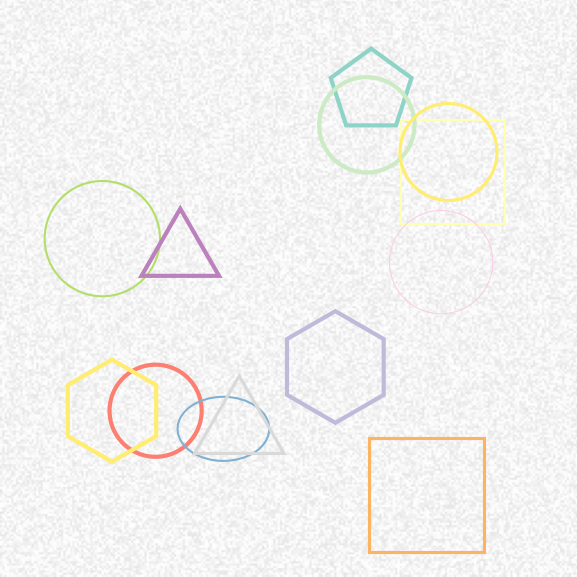[{"shape": "pentagon", "thickness": 2, "radius": 0.37, "center": [0.643, 0.841]}, {"shape": "square", "thickness": 1, "radius": 0.45, "center": [0.785, 0.702]}, {"shape": "hexagon", "thickness": 2, "radius": 0.48, "center": [0.581, 0.364]}, {"shape": "circle", "thickness": 2, "radius": 0.4, "center": [0.269, 0.288]}, {"shape": "oval", "thickness": 1, "radius": 0.4, "center": [0.387, 0.257]}, {"shape": "square", "thickness": 1.5, "radius": 0.5, "center": [0.738, 0.142]}, {"shape": "circle", "thickness": 1, "radius": 0.5, "center": [0.177, 0.586]}, {"shape": "circle", "thickness": 0.5, "radius": 0.45, "center": [0.764, 0.545]}, {"shape": "triangle", "thickness": 1.5, "radius": 0.45, "center": [0.414, 0.259]}, {"shape": "triangle", "thickness": 2, "radius": 0.39, "center": [0.312, 0.56]}, {"shape": "circle", "thickness": 2, "radius": 0.41, "center": [0.635, 0.783]}, {"shape": "circle", "thickness": 1.5, "radius": 0.42, "center": [0.777, 0.736]}, {"shape": "hexagon", "thickness": 2, "radius": 0.44, "center": [0.194, 0.288]}]